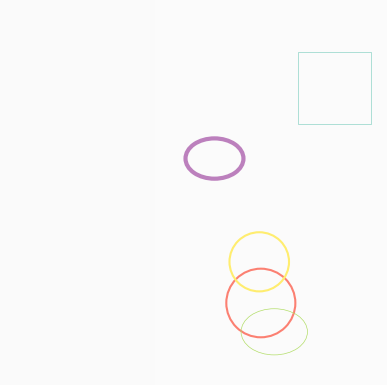[{"shape": "square", "thickness": 0.5, "radius": 0.47, "center": [0.864, 0.771]}, {"shape": "circle", "thickness": 1.5, "radius": 0.45, "center": [0.673, 0.213]}, {"shape": "oval", "thickness": 0.5, "radius": 0.43, "center": [0.708, 0.138]}, {"shape": "oval", "thickness": 3, "radius": 0.37, "center": [0.554, 0.588]}, {"shape": "circle", "thickness": 1.5, "radius": 0.38, "center": [0.669, 0.32]}]